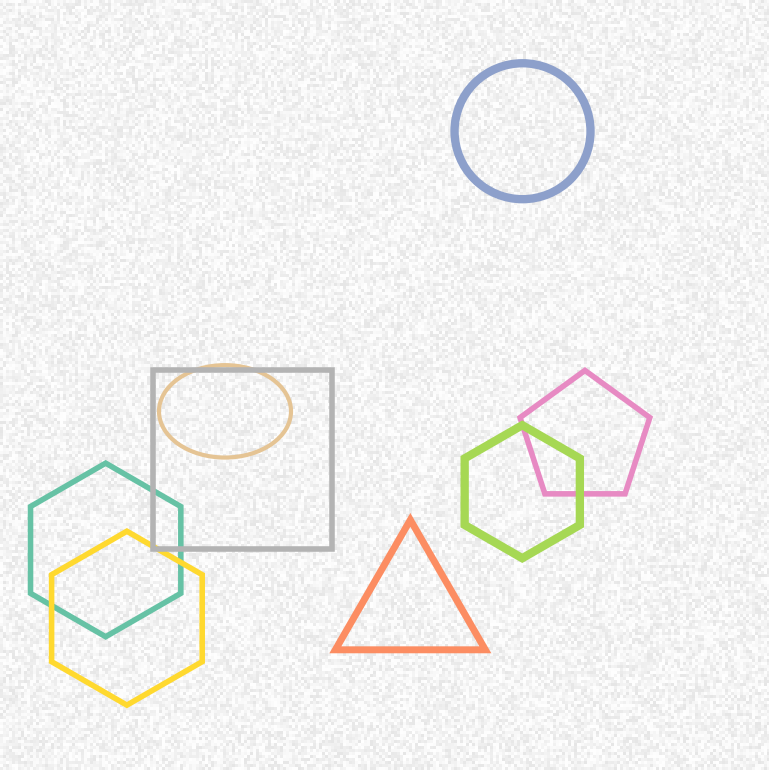[{"shape": "hexagon", "thickness": 2, "radius": 0.56, "center": [0.137, 0.286]}, {"shape": "triangle", "thickness": 2.5, "radius": 0.56, "center": [0.533, 0.212]}, {"shape": "circle", "thickness": 3, "radius": 0.44, "center": [0.679, 0.83]}, {"shape": "pentagon", "thickness": 2, "radius": 0.44, "center": [0.76, 0.43]}, {"shape": "hexagon", "thickness": 3, "radius": 0.43, "center": [0.678, 0.361]}, {"shape": "hexagon", "thickness": 2, "radius": 0.56, "center": [0.165, 0.197]}, {"shape": "oval", "thickness": 1.5, "radius": 0.43, "center": [0.292, 0.466]}, {"shape": "square", "thickness": 2, "radius": 0.58, "center": [0.315, 0.403]}]